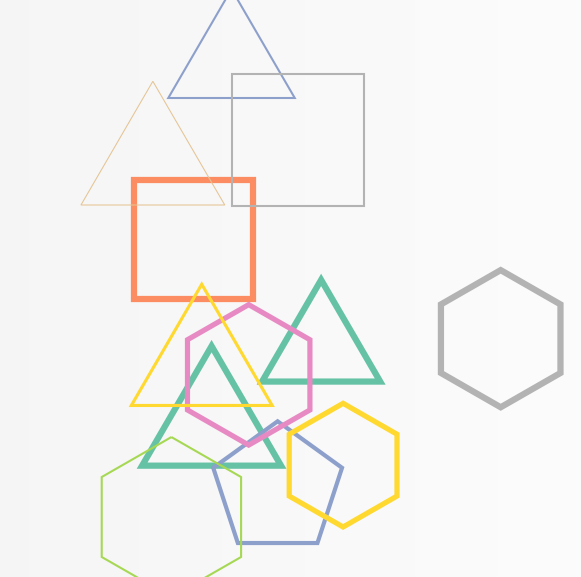[{"shape": "triangle", "thickness": 3, "radius": 0.69, "center": [0.364, 0.262]}, {"shape": "triangle", "thickness": 3, "radius": 0.59, "center": [0.552, 0.397]}, {"shape": "square", "thickness": 3, "radius": 0.51, "center": [0.333, 0.584]}, {"shape": "triangle", "thickness": 1, "radius": 0.63, "center": [0.398, 0.892]}, {"shape": "pentagon", "thickness": 2, "radius": 0.58, "center": [0.478, 0.153]}, {"shape": "hexagon", "thickness": 2.5, "radius": 0.61, "center": [0.428, 0.35]}, {"shape": "hexagon", "thickness": 1, "radius": 0.69, "center": [0.295, 0.104]}, {"shape": "hexagon", "thickness": 2.5, "radius": 0.54, "center": [0.59, 0.194]}, {"shape": "triangle", "thickness": 1.5, "radius": 0.7, "center": [0.347, 0.367]}, {"shape": "triangle", "thickness": 0.5, "radius": 0.71, "center": [0.263, 0.716]}, {"shape": "hexagon", "thickness": 3, "radius": 0.59, "center": [0.861, 0.413]}, {"shape": "square", "thickness": 1, "radius": 0.57, "center": [0.512, 0.757]}]